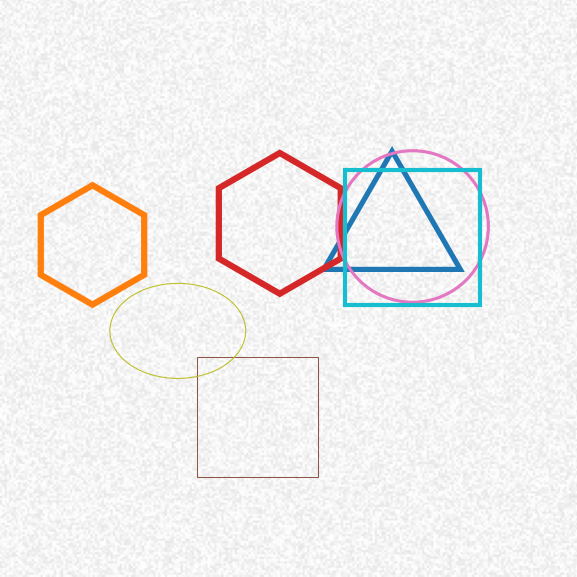[{"shape": "triangle", "thickness": 2.5, "radius": 0.68, "center": [0.679, 0.601]}, {"shape": "hexagon", "thickness": 3, "radius": 0.52, "center": [0.16, 0.575]}, {"shape": "hexagon", "thickness": 3, "radius": 0.61, "center": [0.484, 0.612]}, {"shape": "square", "thickness": 0.5, "radius": 0.52, "center": [0.445, 0.277]}, {"shape": "circle", "thickness": 1.5, "radius": 0.66, "center": [0.714, 0.607]}, {"shape": "oval", "thickness": 0.5, "radius": 0.59, "center": [0.308, 0.426]}, {"shape": "square", "thickness": 2, "radius": 0.58, "center": [0.714, 0.588]}]